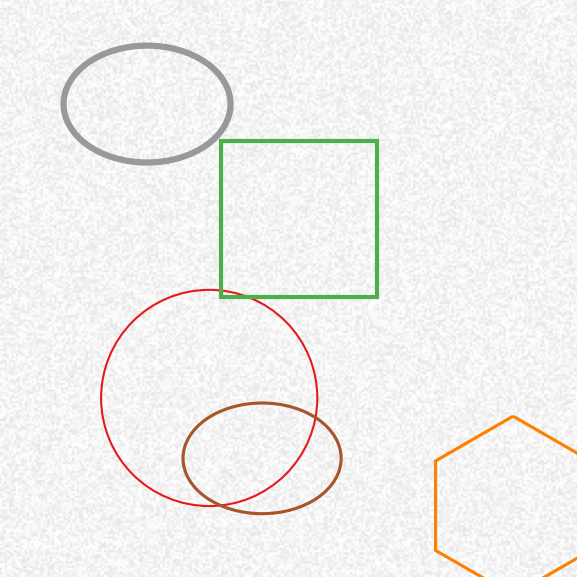[{"shape": "circle", "thickness": 1, "radius": 0.94, "center": [0.362, 0.31]}, {"shape": "square", "thickness": 2, "radius": 0.68, "center": [0.517, 0.619]}, {"shape": "hexagon", "thickness": 1.5, "radius": 0.77, "center": [0.888, 0.124]}, {"shape": "oval", "thickness": 1.5, "radius": 0.68, "center": [0.454, 0.205]}, {"shape": "oval", "thickness": 3, "radius": 0.72, "center": [0.255, 0.819]}]